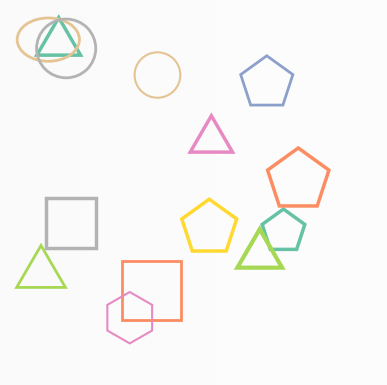[{"shape": "pentagon", "thickness": 2.5, "radius": 0.29, "center": [0.732, 0.399]}, {"shape": "triangle", "thickness": 2.5, "radius": 0.33, "center": [0.152, 0.889]}, {"shape": "pentagon", "thickness": 2.5, "radius": 0.42, "center": [0.77, 0.532]}, {"shape": "square", "thickness": 2, "radius": 0.38, "center": [0.392, 0.245]}, {"shape": "pentagon", "thickness": 2, "radius": 0.35, "center": [0.688, 0.784]}, {"shape": "hexagon", "thickness": 1.5, "radius": 0.33, "center": [0.335, 0.175]}, {"shape": "triangle", "thickness": 2.5, "radius": 0.31, "center": [0.545, 0.636]}, {"shape": "triangle", "thickness": 3, "radius": 0.33, "center": [0.67, 0.338]}, {"shape": "triangle", "thickness": 2, "radius": 0.36, "center": [0.106, 0.29]}, {"shape": "pentagon", "thickness": 2.5, "radius": 0.37, "center": [0.54, 0.408]}, {"shape": "circle", "thickness": 1.5, "radius": 0.29, "center": [0.406, 0.805]}, {"shape": "oval", "thickness": 2, "radius": 0.4, "center": [0.125, 0.897]}, {"shape": "square", "thickness": 2.5, "radius": 0.32, "center": [0.183, 0.422]}, {"shape": "circle", "thickness": 2, "radius": 0.38, "center": [0.171, 0.874]}]